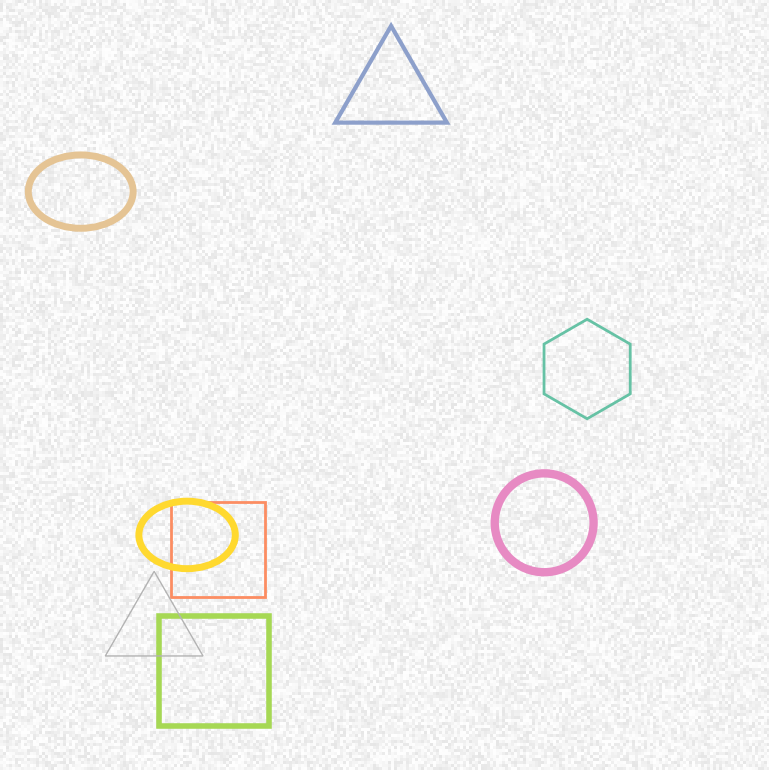[{"shape": "hexagon", "thickness": 1, "radius": 0.32, "center": [0.763, 0.521]}, {"shape": "square", "thickness": 1, "radius": 0.31, "center": [0.283, 0.286]}, {"shape": "triangle", "thickness": 1.5, "radius": 0.42, "center": [0.508, 0.883]}, {"shape": "circle", "thickness": 3, "radius": 0.32, "center": [0.707, 0.321]}, {"shape": "square", "thickness": 2, "radius": 0.36, "center": [0.278, 0.128]}, {"shape": "oval", "thickness": 2.5, "radius": 0.31, "center": [0.243, 0.305]}, {"shape": "oval", "thickness": 2.5, "radius": 0.34, "center": [0.105, 0.751]}, {"shape": "triangle", "thickness": 0.5, "radius": 0.37, "center": [0.2, 0.185]}]